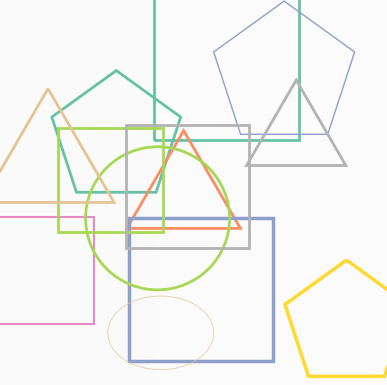[{"shape": "pentagon", "thickness": 2, "radius": 0.87, "center": [0.3, 0.642]}, {"shape": "square", "thickness": 2, "radius": 0.94, "center": [0.585, 0.824]}, {"shape": "triangle", "thickness": 2, "radius": 0.85, "center": [0.474, 0.491]}, {"shape": "pentagon", "thickness": 1, "radius": 0.96, "center": [0.733, 0.806]}, {"shape": "square", "thickness": 2.5, "radius": 0.93, "center": [0.518, 0.249]}, {"shape": "square", "thickness": 1.5, "radius": 0.69, "center": [0.105, 0.297]}, {"shape": "square", "thickness": 2, "radius": 0.68, "center": [0.285, 0.532]}, {"shape": "circle", "thickness": 2, "radius": 0.93, "center": [0.407, 0.433]}, {"shape": "pentagon", "thickness": 2.5, "radius": 0.83, "center": [0.894, 0.158]}, {"shape": "oval", "thickness": 0.5, "radius": 0.68, "center": [0.415, 0.135]}, {"shape": "triangle", "thickness": 2, "radius": 0.99, "center": [0.124, 0.573]}, {"shape": "triangle", "thickness": 2, "radius": 0.74, "center": [0.764, 0.644]}, {"shape": "square", "thickness": 2, "radius": 0.79, "center": [0.484, 0.515]}]